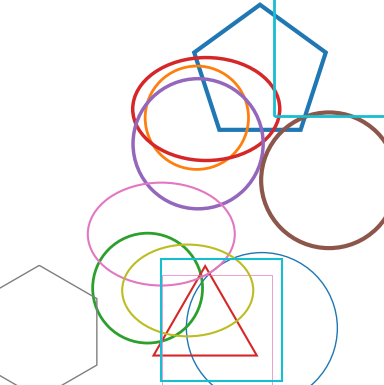[{"shape": "pentagon", "thickness": 3, "radius": 0.9, "center": [0.675, 0.808]}, {"shape": "circle", "thickness": 1, "radius": 0.98, "center": [0.68, 0.148]}, {"shape": "circle", "thickness": 2, "radius": 0.67, "center": [0.511, 0.694]}, {"shape": "circle", "thickness": 2, "radius": 0.71, "center": [0.383, 0.252]}, {"shape": "triangle", "thickness": 1.5, "radius": 0.77, "center": [0.533, 0.154]}, {"shape": "oval", "thickness": 2.5, "radius": 0.95, "center": [0.536, 0.717]}, {"shape": "circle", "thickness": 2.5, "radius": 0.85, "center": [0.515, 0.627]}, {"shape": "circle", "thickness": 3, "radius": 0.88, "center": [0.855, 0.532]}, {"shape": "oval", "thickness": 1.5, "radius": 0.95, "center": [0.419, 0.392]}, {"shape": "square", "thickness": 0.5, "radius": 0.72, "center": [0.563, 0.143]}, {"shape": "hexagon", "thickness": 1, "radius": 0.86, "center": [0.102, 0.138]}, {"shape": "oval", "thickness": 1.5, "radius": 0.85, "center": [0.488, 0.246]}, {"shape": "square", "thickness": 1.5, "radius": 0.79, "center": [0.576, 0.169]}, {"shape": "square", "thickness": 2, "radius": 0.83, "center": [0.879, 0.865]}]